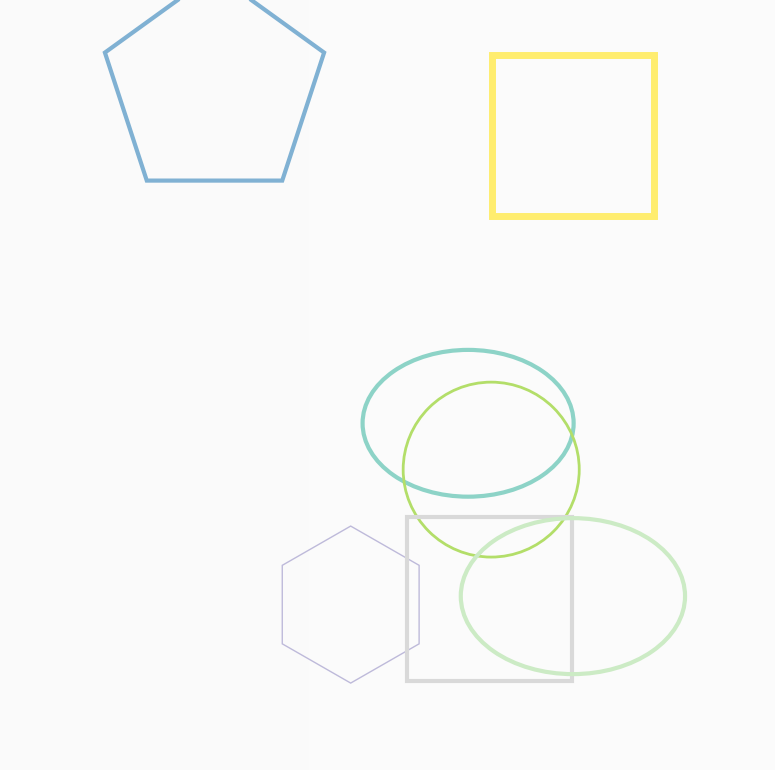[{"shape": "oval", "thickness": 1.5, "radius": 0.68, "center": [0.604, 0.45]}, {"shape": "hexagon", "thickness": 0.5, "radius": 0.51, "center": [0.453, 0.215]}, {"shape": "pentagon", "thickness": 1.5, "radius": 0.74, "center": [0.277, 0.886]}, {"shape": "circle", "thickness": 1, "radius": 0.57, "center": [0.634, 0.39]}, {"shape": "square", "thickness": 1.5, "radius": 0.53, "center": [0.631, 0.223]}, {"shape": "oval", "thickness": 1.5, "radius": 0.72, "center": [0.739, 0.226]}, {"shape": "square", "thickness": 2.5, "radius": 0.52, "center": [0.739, 0.824]}]